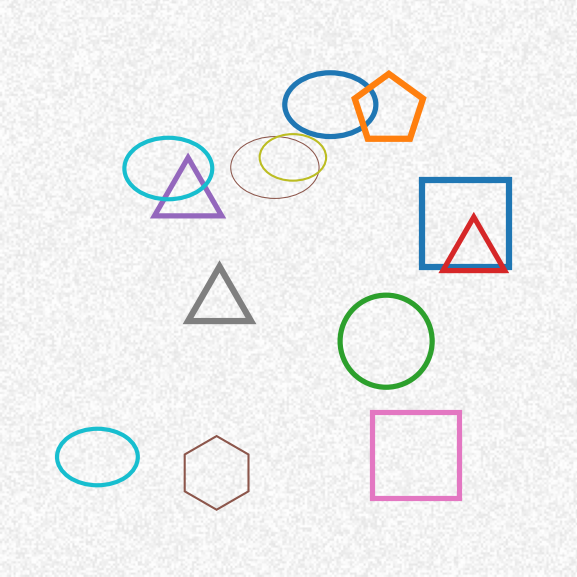[{"shape": "oval", "thickness": 2.5, "radius": 0.39, "center": [0.572, 0.818]}, {"shape": "square", "thickness": 3, "radius": 0.38, "center": [0.807, 0.612]}, {"shape": "pentagon", "thickness": 3, "radius": 0.31, "center": [0.673, 0.809]}, {"shape": "circle", "thickness": 2.5, "radius": 0.4, "center": [0.669, 0.408]}, {"shape": "triangle", "thickness": 2.5, "radius": 0.31, "center": [0.82, 0.562]}, {"shape": "triangle", "thickness": 2.5, "radius": 0.34, "center": [0.326, 0.659]}, {"shape": "oval", "thickness": 0.5, "radius": 0.38, "center": [0.476, 0.709]}, {"shape": "hexagon", "thickness": 1, "radius": 0.32, "center": [0.375, 0.18]}, {"shape": "square", "thickness": 2.5, "radius": 0.37, "center": [0.72, 0.212]}, {"shape": "triangle", "thickness": 3, "radius": 0.31, "center": [0.38, 0.475]}, {"shape": "oval", "thickness": 1, "radius": 0.29, "center": [0.507, 0.727]}, {"shape": "oval", "thickness": 2, "radius": 0.35, "center": [0.169, 0.208]}, {"shape": "oval", "thickness": 2, "radius": 0.38, "center": [0.291, 0.707]}]